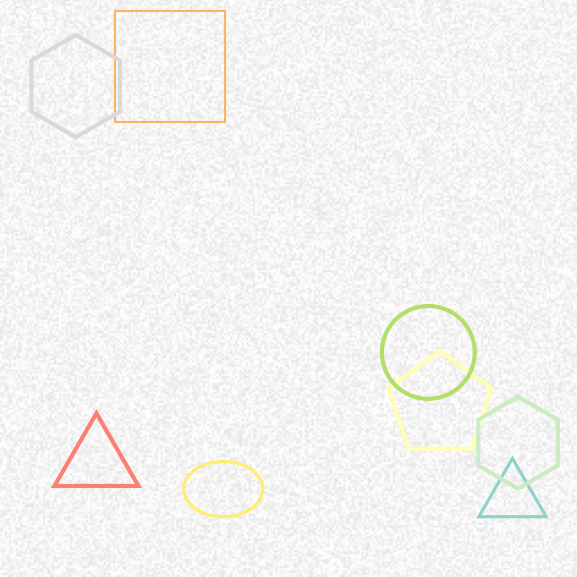[{"shape": "triangle", "thickness": 1.5, "radius": 0.34, "center": [0.887, 0.138]}, {"shape": "pentagon", "thickness": 2, "radius": 0.47, "center": [0.762, 0.298]}, {"shape": "triangle", "thickness": 2, "radius": 0.42, "center": [0.167, 0.2]}, {"shape": "square", "thickness": 1, "radius": 0.48, "center": [0.295, 0.884]}, {"shape": "circle", "thickness": 2, "radius": 0.4, "center": [0.742, 0.389]}, {"shape": "hexagon", "thickness": 2, "radius": 0.44, "center": [0.131, 0.85]}, {"shape": "hexagon", "thickness": 2, "radius": 0.4, "center": [0.897, 0.233]}, {"shape": "oval", "thickness": 1.5, "radius": 0.34, "center": [0.387, 0.152]}]